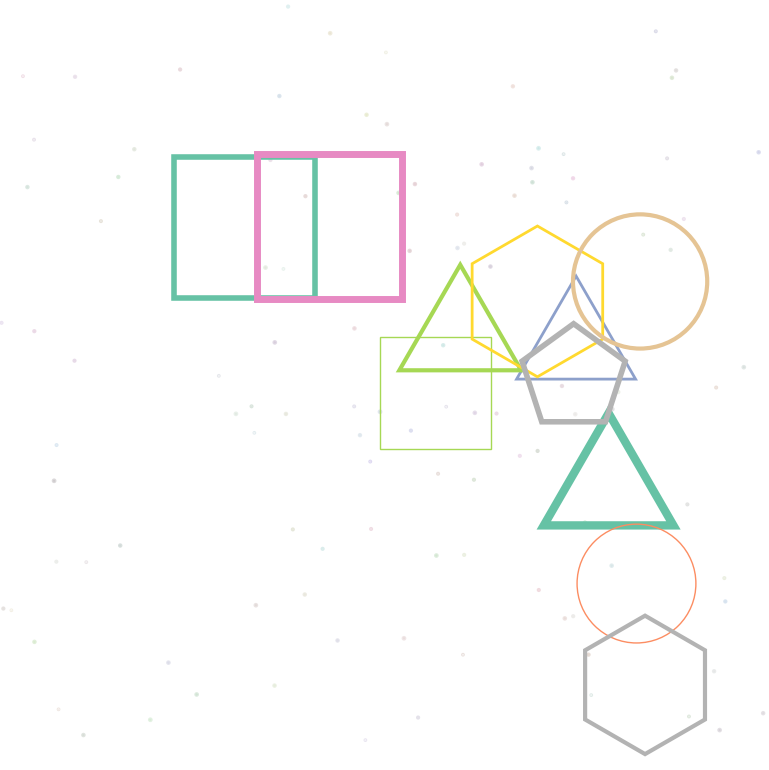[{"shape": "triangle", "thickness": 3, "radius": 0.49, "center": [0.79, 0.366]}, {"shape": "square", "thickness": 2, "radius": 0.46, "center": [0.317, 0.705]}, {"shape": "circle", "thickness": 0.5, "radius": 0.39, "center": [0.827, 0.242]}, {"shape": "triangle", "thickness": 1, "radius": 0.45, "center": [0.748, 0.552]}, {"shape": "square", "thickness": 2.5, "radius": 0.47, "center": [0.428, 0.706]}, {"shape": "square", "thickness": 0.5, "radius": 0.36, "center": [0.566, 0.489]}, {"shape": "triangle", "thickness": 1.5, "radius": 0.46, "center": [0.598, 0.565]}, {"shape": "hexagon", "thickness": 1, "radius": 0.49, "center": [0.698, 0.609]}, {"shape": "circle", "thickness": 1.5, "radius": 0.44, "center": [0.831, 0.634]}, {"shape": "pentagon", "thickness": 2, "radius": 0.35, "center": [0.745, 0.509]}, {"shape": "hexagon", "thickness": 1.5, "radius": 0.45, "center": [0.838, 0.111]}]